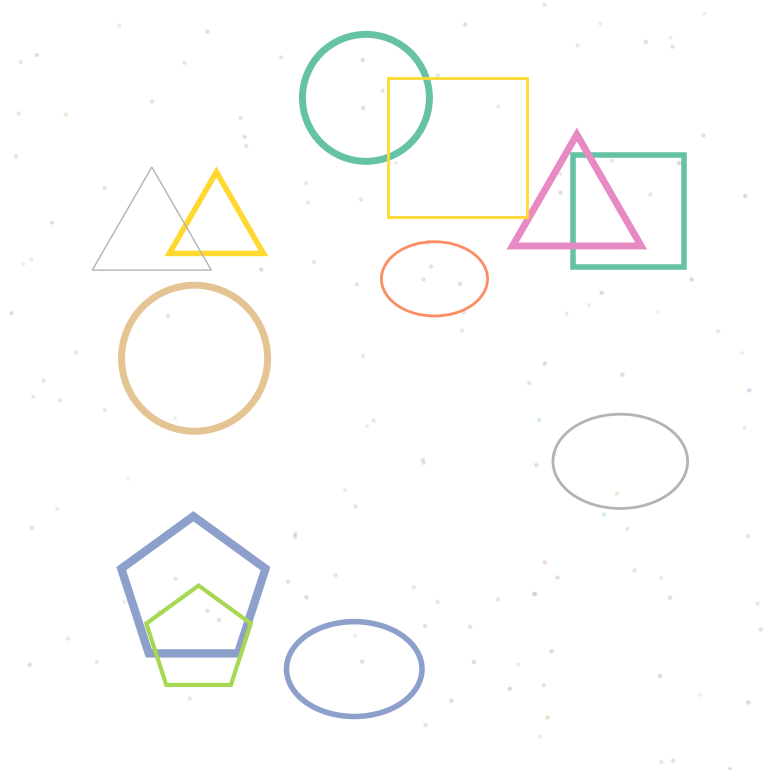[{"shape": "square", "thickness": 2, "radius": 0.36, "center": [0.816, 0.726]}, {"shape": "circle", "thickness": 2.5, "radius": 0.41, "center": [0.475, 0.873]}, {"shape": "oval", "thickness": 1, "radius": 0.34, "center": [0.564, 0.638]}, {"shape": "pentagon", "thickness": 3, "radius": 0.49, "center": [0.251, 0.231]}, {"shape": "oval", "thickness": 2, "radius": 0.44, "center": [0.46, 0.131]}, {"shape": "triangle", "thickness": 2.5, "radius": 0.48, "center": [0.749, 0.729]}, {"shape": "pentagon", "thickness": 1.5, "radius": 0.36, "center": [0.258, 0.168]}, {"shape": "triangle", "thickness": 2, "radius": 0.35, "center": [0.281, 0.706]}, {"shape": "square", "thickness": 1, "radius": 0.45, "center": [0.594, 0.808]}, {"shape": "circle", "thickness": 2.5, "radius": 0.47, "center": [0.253, 0.535]}, {"shape": "oval", "thickness": 1, "radius": 0.44, "center": [0.806, 0.401]}, {"shape": "triangle", "thickness": 0.5, "radius": 0.45, "center": [0.197, 0.694]}]